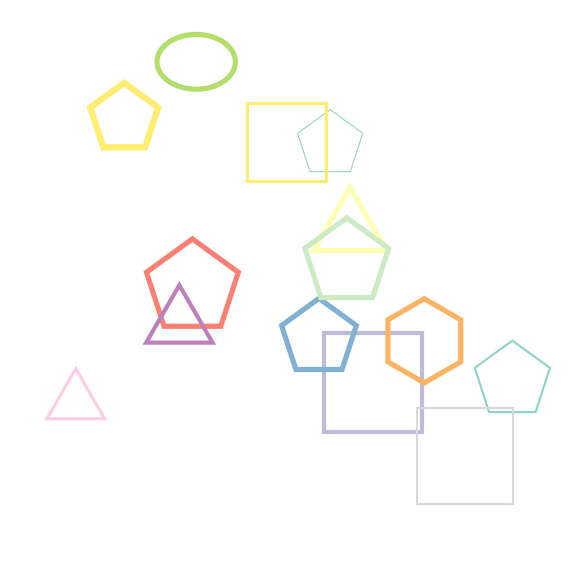[{"shape": "pentagon", "thickness": 1, "radius": 0.34, "center": [0.887, 0.341]}, {"shape": "pentagon", "thickness": 0.5, "radius": 0.3, "center": [0.572, 0.75]}, {"shape": "triangle", "thickness": 2.5, "radius": 0.37, "center": [0.606, 0.602]}, {"shape": "square", "thickness": 2, "radius": 0.43, "center": [0.646, 0.336]}, {"shape": "pentagon", "thickness": 2.5, "radius": 0.42, "center": [0.333, 0.502]}, {"shape": "pentagon", "thickness": 2.5, "radius": 0.34, "center": [0.552, 0.414]}, {"shape": "hexagon", "thickness": 2.5, "radius": 0.36, "center": [0.735, 0.409]}, {"shape": "oval", "thickness": 2.5, "radius": 0.34, "center": [0.34, 0.892]}, {"shape": "triangle", "thickness": 1.5, "radius": 0.29, "center": [0.131, 0.303]}, {"shape": "square", "thickness": 1, "radius": 0.42, "center": [0.805, 0.21]}, {"shape": "triangle", "thickness": 2, "radius": 0.33, "center": [0.311, 0.439]}, {"shape": "pentagon", "thickness": 2.5, "radius": 0.38, "center": [0.6, 0.546]}, {"shape": "pentagon", "thickness": 3, "radius": 0.31, "center": [0.215, 0.794]}, {"shape": "square", "thickness": 1.5, "radius": 0.34, "center": [0.496, 0.753]}]